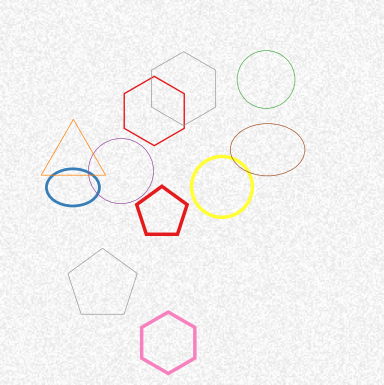[{"shape": "pentagon", "thickness": 2.5, "radius": 0.34, "center": [0.421, 0.447]}, {"shape": "hexagon", "thickness": 1, "radius": 0.45, "center": [0.401, 0.712]}, {"shape": "oval", "thickness": 2, "radius": 0.34, "center": [0.189, 0.513]}, {"shape": "circle", "thickness": 0.5, "radius": 0.38, "center": [0.691, 0.793]}, {"shape": "circle", "thickness": 0.5, "radius": 0.42, "center": [0.314, 0.556]}, {"shape": "triangle", "thickness": 0.5, "radius": 0.48, "center": [0.191, 0.593]}, {"shape": "circle", "thickness": 2.5, "radius": 0.39, "center": [0.577, 0.515]}, {"shape": "oval", "thickness": 0.5, "radius": 0.48, "center": [0.695, 0.611]}, {"shape": "hexagon", "thickness": 2.5, "radius": 0.4, "center": [0.437, 0.11]}, {"shape": "pentagon", "thickness": 0.5, "radius": 0.47, "center": [0.266, 0.26]}, {"shape": "hexagon", "thickness": 0.5, "radius": 0.48, "center": [0.477, 0.77]}]